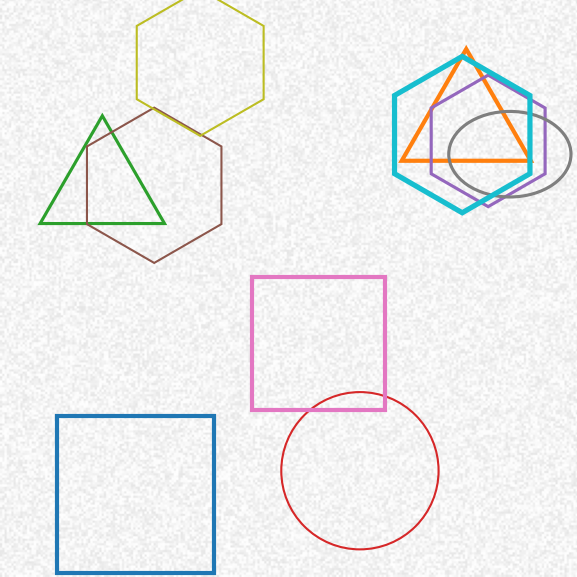[{"shape": "square", "thickness": 2, "radius": 0.68, "center": [0.234, 0.142]}, {"shape": "triangle", "thickness": 2, "radius": 0.64, "center": [0.807, 0.785]}, {"shape": "triangle", "thickness": 1.5, "radius": 0.62, "center": [0.177, 0.674]}, {"shape": "circle", "thickness": 1, "radius": 0.68, "center": [0.623, 0.184]}, {"shape": "hexagon", "thickness": 1.5, "radius": 0.57, "center": [0.845, 0.755]}, {"shape": "hexagon", "thickness": 1, "radius": 0.67, "center": [0.267, 0.678]}, {"shape": "square", "thickness": 2, "radius": 0.58, "center": [0.551, 0.405]}, {"shape": "oval", "thickness": 1.5, "radius": 0.53, "center": [0.883, 0.732]}, {"shape": "hexagon", "thickness": 1, "radius": 0.63, "center": [0.347, 0.891]}, {"shape": "hexagon", "thickness": 2.5, "radius": 0.68, "center": [0.8, 0.766]}]